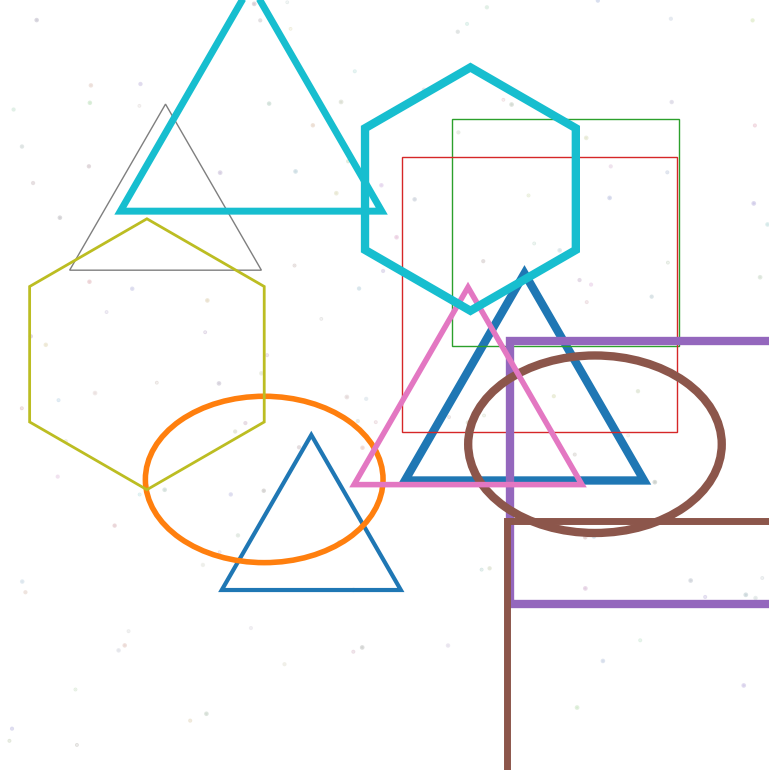[{"shape": "triangle", "thickness": 3, "radius": 0.9, "center": [0.681, 0.466]}, {"shape": "triangle", "thickness": 1.5, "radius": 0.67, "center": [0.404, 0.301]}, {"shape": "oval", "thickness": 2, "radius": 0.77, "center": [0.343, 0.377]}, {"shape": "square", "thickness": 0.5, "radius": 0.74, "center": [0.734, 0.698]}, {"shape": "square", "thickness": 0.5, "radius": 0.89, "center": [0.701, 0.617]}, {"shape": "square", "thickness": 3, "radius": 0.85, "center": [0.833, 0.387]}, {"shape": "square", "thickness": 2.5, "radius": 0.93, "center": [0.844, 0.138]}, {"shape": "oval", "thickness": 3, "radius": 0.82, "center": [0.773, 0.423]}, {"shape": "triangle", "thickness": 2, "radius": 0.85, "center": [0.608, 0.456]}, {"shape": "triangle", "thickness": 0.5, "radius": 0.72, "center": [0.215, 0.721]}, {"shape": "hexagon", "thickness": 1, "radius": 0.88, "center": [0.191, 0.54]}, {"shape": "hexagon", "thickness": 3, "radius": 0.79, "center": [0.611, 0.754]}, {"shape": "triangle", "thickness": 2.5, "radius": 0.98, "center": [0.326, 0.824]}]